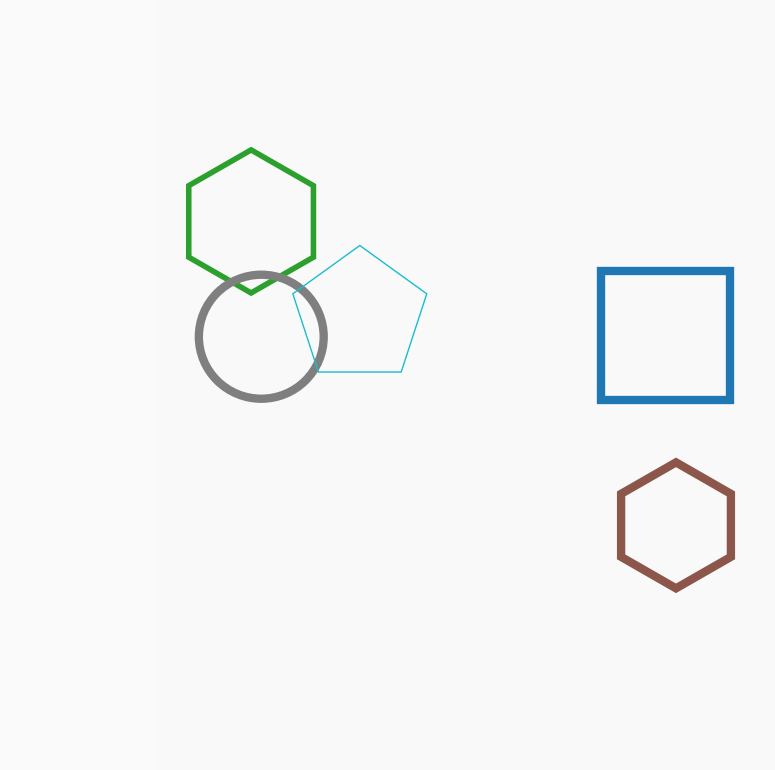[{"shape": "square", "thickness": 3, "radius": 0.42, "center": [0.859, 0.564]}, {"shape": "hexagon", "thickness": 2, "radius": 0.46, "center": [0.324, 0.712]}, {"shape": "hexagon", "thickness": 3, "radius": 0.41, "center": [0.872, 0.318]}, {"shape": "circle", "thickness": 3, "radius": 0.4, "center": [0.337, 0.563]}, {"shape": "pentagon", "thickness": 0.5, "radius": 0.45, "center": [0.464, 0.59]}]